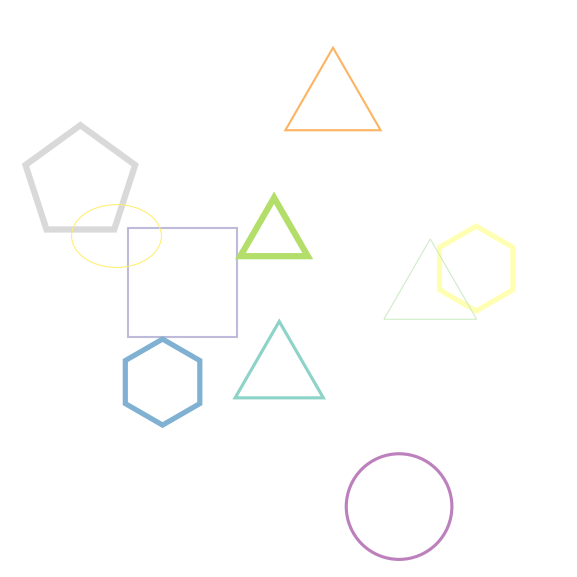[{"shape": "triangle", "thickness": 1.5, "radius": 0.44, "center": [0.484, 0.354]}, {"shape": "hexagon", "thickness": 2.5, "radius": 0.37, "center": [0.825, 0.534]}, {"shape": "square", "thickness": 1, "radius": 0.47, "center": [0.316, 0.51]}, {"shape": "hexagon", "thickness": 2.5, "radius": 0.37, "center": [0.281, 0.338]}, {"shape": "triangle", "thickness": 1, "radius": 0.48, "center": [0.577, 0.821]}, {"shape": "triangle", "thickness": 3, "radius": 0.34, "center": [0.475, 0.589]}, {"shape": "pentagon", "thickness": 3, "radius": 0.5, "center": [0.139, 0.683]}, {"shape": "circle", "thickness": 1.5, "radius": 0.46, "center": [0.691, 0.122]}, {"shape": "triangle", "thickness": 0.5, "radius": 0.46, "center": [0.745, 0.493]}, {"shape": "oval", "thickness": 0.5, "radius": 0.39, "center": [0.202, 0.59]}]